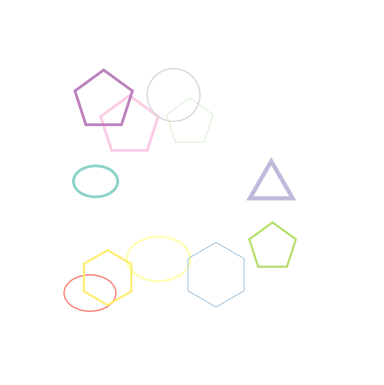[{"shape": "oval", "thickness": 2, "radius": 0.29, "center": [0.248, 0.529]}, {"shape": "oval", "thickness": 1.5, "radius": 0.41, "center": [0.412, 0.327]}, {"shape": "triangle", "thickness": 3, "radius": 0.32, "center": [0.705, 0.517]}, {"shape": "oval", "thickness": 1, "radius": 0.34, "center": [0.234, 0.239]}, {"shape": "hexagon", "thickness": 0.5, "radius": 0.42, "center": [0.561, 0.286]}, {"shape": "pentagon", "thickness": 1.5, "radius": 0.32, "center": [0.708, 0.359]}, {"shape": "pentagon", "thickness": 2, "radius": 0.39, "center": [0.336, 0.673]}, {"shape": "circle", "thickness": 1, "radius": 0.34, "center": [0.451, 0.753]}, {"shape": "pentagon", "thickness": 2, "radius": 0.39, "center": [0.269, 0.74]}, {"shape": "pentagon", "thickness": 0.5, "radius": 0.32, "center": [0.493, 0.682]}, {"shape": "hexagon", "thickness": 1.5, "radius": 0.36, "center": [0.28, 0.279]}]